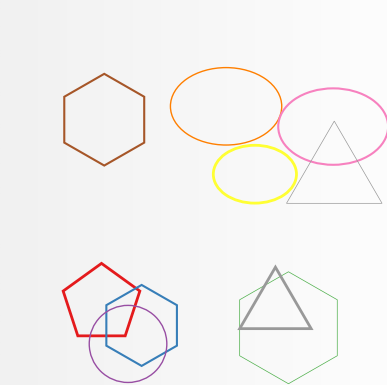[{"shape": "pentagon", "thickness": 2, "radius": 0.52, "center": [0.262, 0.212]}, {"shape": "hexagon", "thickness": 1.5, "radius": 0.53, "center": [0.366, 0.155]}, {"shape": "hexagon", "thickness": 0.5, "radius": 0.73, "center": [0.744, 0.149]}, {"shape": "circle", "thickness": 1, "radius": 0.5, "center": [0.33, 0.107]}, {"shape": "oval", "thickness": 1, "radius": 0.72, "center": [0.583, 0.724]}, {"shape": "oval", "thickness": 2, "radius": 0.54, "center": [0.658, 0.548]}, {"shape": "hexagon", "thickness": 1.5, "radius": 0.6, "center": [0.269, 0.689]}, {"shape": "oval", "thickness": 1.5, "radius": 0.71, "center": [0.86, 0.671]}, {"shape": "triangle", "thickness": 2, "radius": 0.53, "center": [0.711, 0.2]}, {"shape": "triangle", "thickness": 0.5, "radius": 0.71, "center": [0.863, 0.543]}]